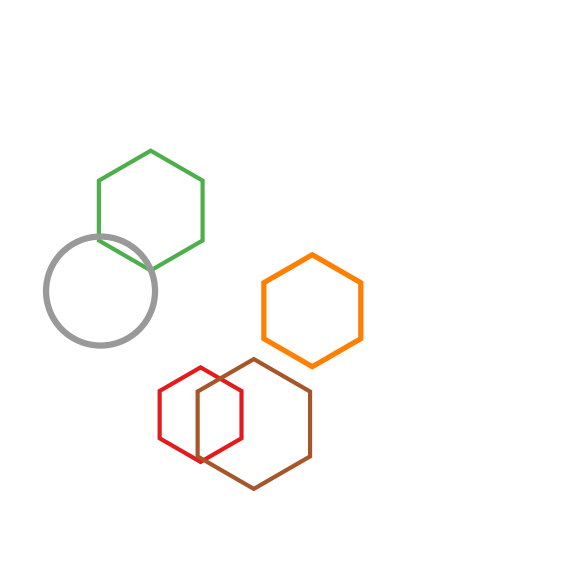[{"shape": "hexagon", "thickness": 2, "radius": 0.41, "center": [0.347, 0.281]}, {"shape": "hexagon", "thickness": 2, "radius": 0.52, "center": [0.261, 0.634]}, {"shape": "hexagon", "thickness": 2.5, "radius": 0.48, "center": [0.541, 0.461]}, {"shape": "hexagon", "thickness": 2, "radius": 0.56, "center": [0.44, 0.265]}, {"shape": "circle", "thickness": 3, "radius": 0.47, "center": [0.174, 0.495]}]